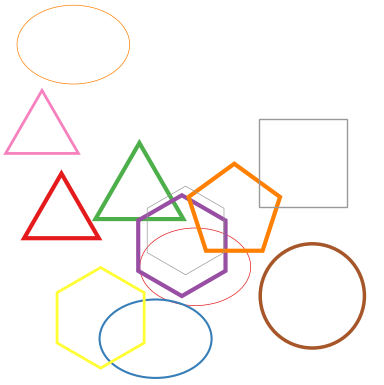[{"shape": "triangle", "thickness": 3, "radius": 0.56, "center": [0.16, 0.437]}, {"shape": "oval", "thickness": 0.5, "radius": 0.72, "center": [0.507, 0.307]}, {"shape": "oval", "thickness": 1.5, "radius": 0.73, "center": [0.404, 0.12]}, {"shape": "triangle", "thickness": 3, "radius": 0.66, "center": [0.362, 0.497]}, {"shape": "hexagon", "thickness": 3, "radius": 0.65, "center": [0.472, 0.362]}, {"shape": "pentagon", "thickness": 3, "radius": 0.62, "center": [0.609, 0.45]}, {"shape": "oval", "thickness": 0.5, "radius": 0.73, "center": [0.19, 0.884]}, {"shape": "hexagon", "thickness": 2, "radius": 0.65, "center": [0.261, 0.175]}, {"shape": "circle", "thickness": 2.5, "radius": 0.68, "center": [0.811, 0.231]}, {"shape": "triangle", "thickness": 2, "radius": 0.55, "center": [0.109, 0.656]}, {"shape": "square", "thickness": 1, "radius": 0.57, "center": [0.787, 0.577]}, {"shape": "hexagon", "thickness": 0.5, "radius": 0.58, "center": [0.482, 0.401]}]